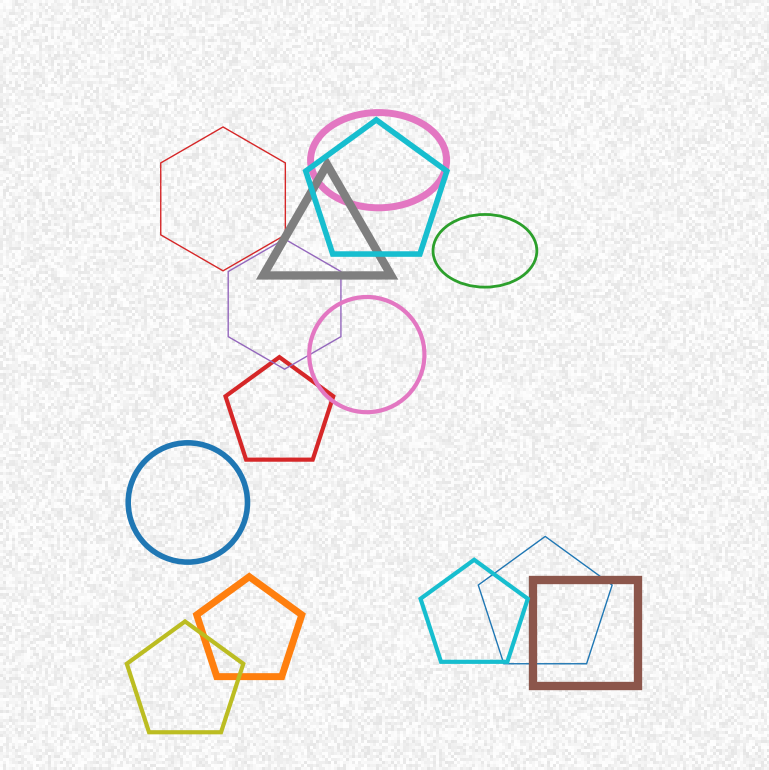[{"shape": "circle", "thickness": 2, "radius": 0.39, "center": [0.244, 0.347]}, {"shape": "pentagon", "thickness": 0.5, "radius": 0.46, "center": [0.708, 0.212]}, {"shape": "pentagon", "thickness": 2.5, "radius": 0.36, "center": [0.324, 0.179]}, {"shape": "oval", "thickness": 1, "radius": 0.34, "center": [0.63, 0.674]}, {"shape": "hexagon", "thickness": 0.5, "radius": 0.47, "center": [0.29, 0.742]}, {"shape": "pentagon", "thickness": 1.5, "radius": 0.37, "center": [0.363, 0.463]}, {"shape": "hexagon", "thickness": 0.5, "radius": 0.42, "center": [0.37, 0.605]}, {"shape": "square", "thickness": 3, "radius": 0.34, "center": [0.761, 0.178]}, {"shape": "oval", "thickness": 2.5, "radius": 0.44, "center": [0.492, 0.792]}, {"shape": "circle", "thickness": 1.5, "radius": 0.37, "center": [0.476, 0.539]}, {"shape": "triangle", "thickness": 3, "radius": 0.48, "center": [0.425, 0.69]}, {"shape": "pentagon", "thickness": 1.5, "radius": 0.4, "center": [0.24, 0.113]}, {"shape": "pentagon", "thickness": 1.5, "radius": 0.37, "center": [0.616, 0.2]}, {"shape": "pentagon", "thickness": 2, "radius": 0.48, "center": [0.489, 0.748]}]